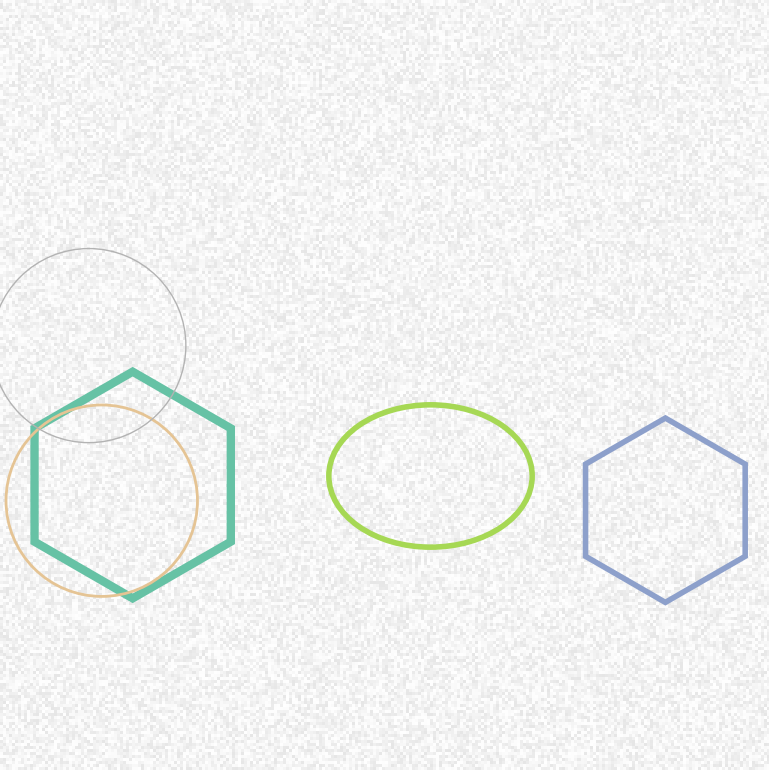[{"shape": "hexagon", "thickness": 3, "radius": 0.74, "center": [0.172, 0.37]}, {"shape": "hexagon", "thickness": 2, "radius": 0.6, "center": [0.864, 0.337]}, {"shape": "oval", "thickness": 2, "radius": 0.66, "center": [0.559, 0.382]}, {"shape": "circle", "thickness": 1, "radius": 0.62, "center": [0.132, 0.35]}, {"shape": "circle", "thickness": 0.5, "radius": 0.63, "center": [0.115, 0.551]}]